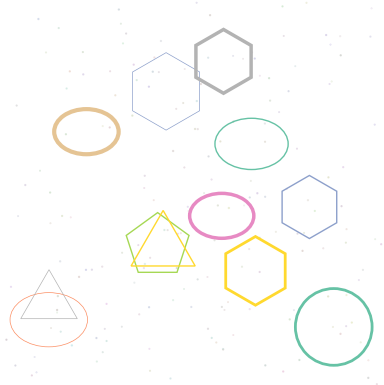[{"shape": "oval", "thickness": 1, "radius": 0.48, "center": [0.653, 0.626]}, {"shape": "circle", "thickness": 2, "radius": 0.5, "center": [0.867, 0.151]}, {"shape": "oval", "thickness": 0.5, "radius": 0.5, "center": [0.127, 0.17]}, {"shape": "hexagon", "thickness": 0.5, "radius": 0.5, "center": [0.431, 0.763]}, {"shape": "hexagon", "thickness": 1, "radius": 0.41, "center": [0.804, 0.462]}, {"shape": "oval", "thickness": 2.5, "radius": 0.42, "center": [0.576, 0.439]}, {"shape": "pentagon", "thickness": 1, "radius": 0.43, "center": [0.409, 0.362]}, {"shape": "hexagon", "thickness": 2, "radius": 0.45, "center": [0.664, 0.296]}, {"shape": "triangle", "thickness": 1, "radius": 0.48, "center": [0.424, 0.357]}, {"shape": "oval", "thickness": 3, "radius": 0.42, "center": [0.224, 0.658]}, {"shape": "triangle", "thickness": 0.5, "radius": 0.42, "center": [0.127, 0.215]}, {"shape": "hexagon", "thickness": 2.5, "radius": 0.41, "center": [0.581, 0.841]}]